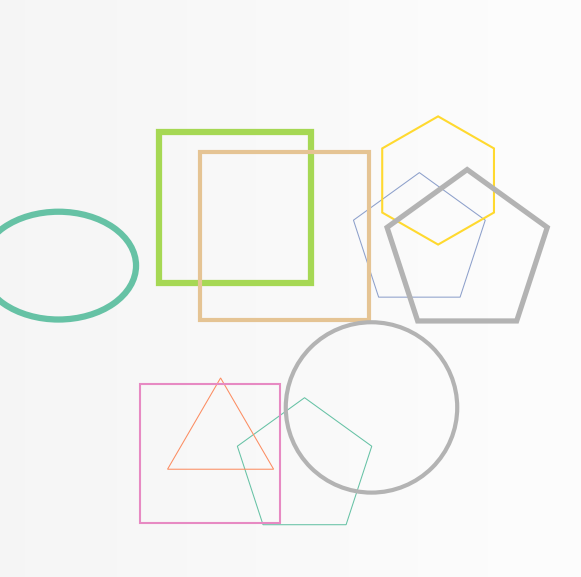[{"shape": "oval", "thickness": 3, "radius": 0.67, "center": [0.101, 0.539]}, {"shape": "pentagon", "thickness": 0.5, "radius": 0.61, "center": [0.524, 0.189]}, {"shape": "triangle", "thickness": 0.5, "radius": 0.53, "center": [0.379, 0.239]}, {"shape": "pentagon", "thickness": 0.5, "radius": 0.6, "center": [0.721, 0.581]}, {"shape": "square", "thickness": 1, "radius": 0.6, "center": [0.362, 0.214]}, {"shape": "square", "thickness": 3, "radius": 0.65, "center": [0.404, 0.639]}, {"shape": "hexagon", "thickness": 1, "radius": 0.55, "center": [0.754, 0.687]}, {"shape": "square", "thickness": 2, "radius": 0.73, "center": [0.489, 0.591]}, {"shape": "pentagon", "thickness": 2.5, "radius": 0.72, "center": [0.804, 0.561]}, {"shape": "circle", "thickness": 2, "radius": 0.74, "center": [0.639, 0.294]}]